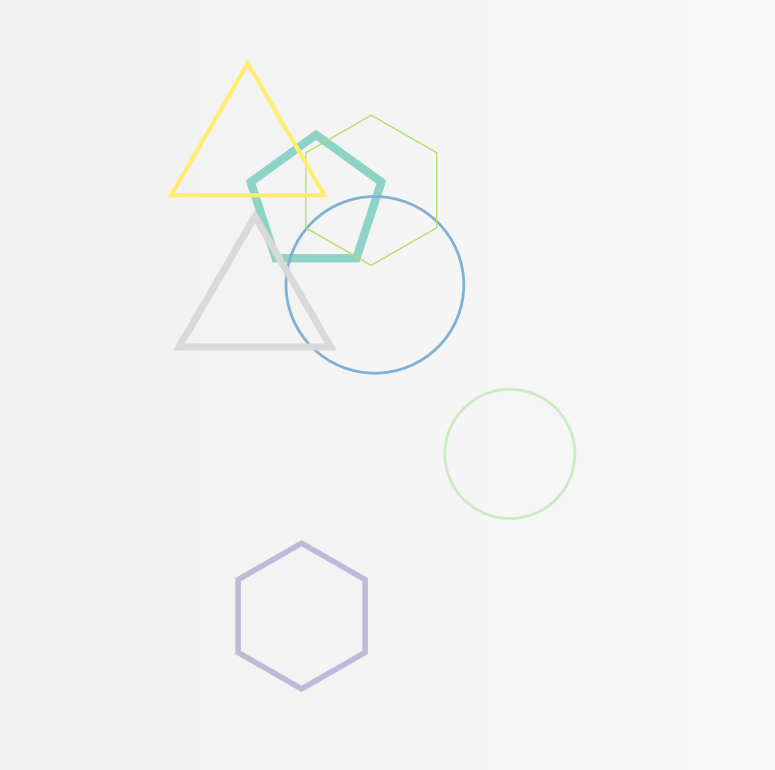[{"shape": "pentagon", "thickness": 3, "radius": 0.44, "center": [0.408, 0.736]}, {"shape": "hexagon", "thickness": 2, "radius": 0.47, "center": [0.389, 0.2]}, {"shape": "circle", "thickness": 1, "radius": 0.57, "center": [0.484, 0.63]}, {"shape": "hexagon", "thickness": 0.5, "radius": 0.49, "center": [0.479, 0.753]}, {"shape": "triangle", "thickness": 2.5, "radius": 0.57, "center": [0.329, 0.606]}, {"shape": "circle", "thickness": 1, "radius": 0.42, "center": [0.658, 0.411]}, {"shape": "triangle", "thickness": 1.5, "radius": 0.57, "center": [0.32, 0.804]}]